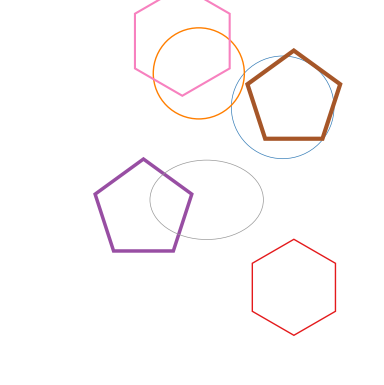[{"shape": "hexagon", "thickness": 1, "radius": 0.62, "center": [0.763, 0.254]}, {"shape": "circle", "thickness": 0.5, "radius": 0.67, "center": [0.734, 0.721]}, {"shape": "pentagon", "thickness": 2.5, "radius": 0.66, "center": [0.373, 0.455]}, {"shape": "circle", "thickness": 1, "radius": 0.59, "center": [0.516, 0.809]}, {"shape": "pentagon", "thickness": 3, "radius": 0.63, "center": [0.763, 0.742]}, {"shape": "hexagon", "thickness": 1.5, "radius": 0.71, "center": [0.474, 0.893]}, {"shape": "oval", "thickness": 0.5, "radius": 0.74, "center": [0.537, 0.481]}]